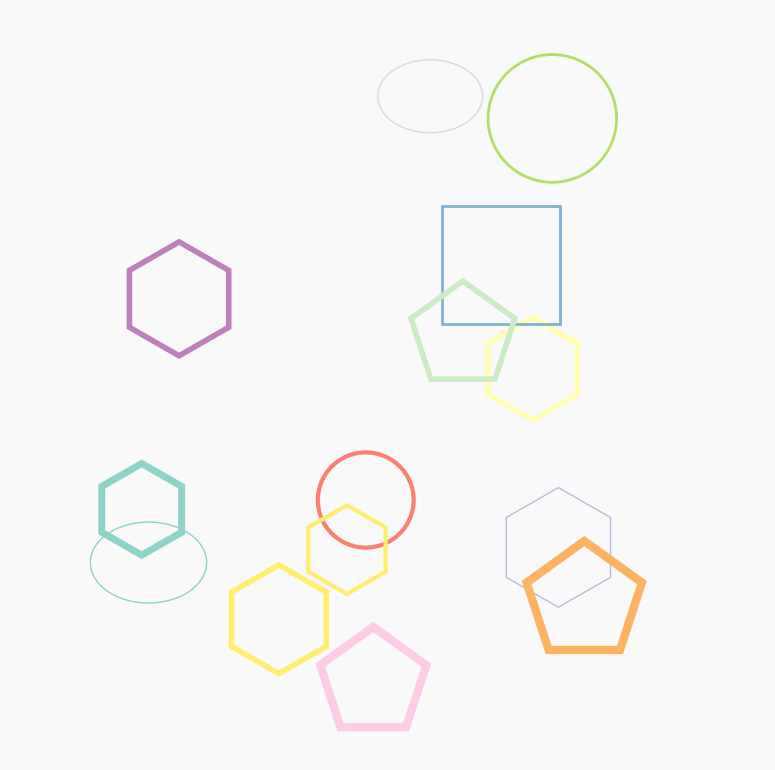[{"shape": "hexagon", "thickness": 2.5, "radius": 0.3, "center": [0.183, 0.339]}, {"shape": "oval", "thickness": 0.5, "radius": 0.38, "center": [0.192, 0.269]}, {"shape": "hexagon", "thickness": 2, "radius": 0.33, "center": [0.687, 0.521]}, {"shape": "hexagon", "thickness": 0.5, "radius": 0.39, "center": [0.721, 0.289]}, {"shape": "circle", "thickness": 1.5, "radius": 0.31, "center": [0.472, 0.351]}, {"shape": "square", "thickness": 1, "radius": 0.38, "center": [0.646, 0.655]}, {"shape": "pentagon", "thickness": 3, "radius": 0.39, "center": [0.754, 0.219]}, {"shape": "circle", "thickness": 1, "radius": 0.41, "center": [0.713, 0.846]}, {"shape": "pentagon", "thickness": 3, "radius": 0.36, "center": [0.482, 0.114]}, {"shape": "oval", "thickness": 0.5, "radius": 0.34, "center": [0.555, 0.875]}, {"shape": "hexagon", "thickness": 2, "radius": 0.37, "center": [0.231, 0.612]}, {"shape": "pentagon", "thickness": 2, "radius": 0.35, "center": [0.597, 0.565]}, {"shape": "hexagon", "thickness": 2, "radius": 0.35, "center": [0.36, 0.196]}, {"shape": "hexagon", "thickness": 1.5, "radius": 0.29, "center": [0.448, 0.286]}]